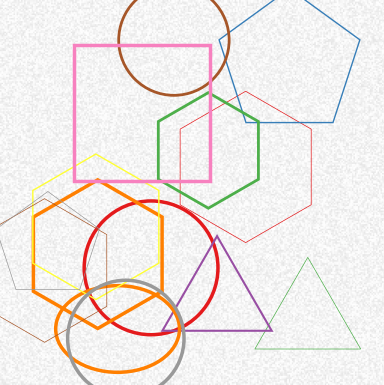[{"shape": "circle", "thickness": 2.5, "radius": 0.87, "center": [0.392, 0.304]}, {"shape": "hexagon", "thickness": 0.5, "radius": 0.98, "center": [0.638, 0.566]}, {"shape": "pentagon", "thickness": 1, "radius": 0.96, "center": [0.752, 0.837]}, {"shape": "hexagon", "thickness": 2, "radius": 0.75, "center": [0.541, 0.609]}, {"shape": "triangle", "thickness": 0.5, "radius": 0.79, "center": [0.799, 0.173]}, {"shape": "triangle", "thickness": 1.5, "radius": 0.82, "center": [0.564, 0.223]}, {"shape": "hexagon", "thickness": 2.5, "radius": 0.96, "center": [0.254, 0.34]}, {"shape": "oval", "thickness": 2.5, "radius": 0.8, "center": [0.305, 0.146]}, {"shape": "hexagon", "thickness": 1, "radius": 0.94, "center": [0.249, 0.411]}, {"shape": "circle", "thickness": 2, "radius": 0.72, "center": [0.452, 0.896]}, {"shape": "hexagon", "thickness": 0.5, "radius": 0.93, "center": [0.116, 0.297]}, {"shape": "square", "thickness": 2.5, "radius": 0.89, "center": [0.369, 0.707]}, {"shape": "circle", "thickness": 2.5, "radius": 0.76, "center": [0.327, 0.121]}, {"shape": "pentagon", "thickness": 0.5, "radius": 0.7, "center": [0.124, 0.362]}]